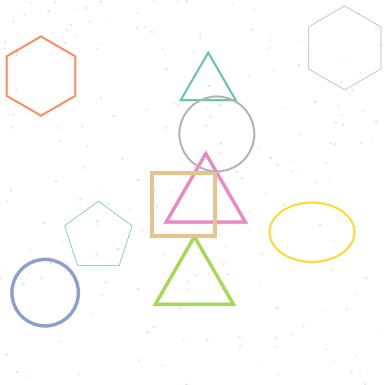[{"shape": "pentagon", "thickness": 0.5, "radius": 0.46, "center": [0.256, 0.385]}, {"shape": "triangle", "thickness": 1.5, "radius": 0.41, "center": [0.541, 0.781]}, {"shape": "hexagon", "thickness": 1.5, "radius": 0.51, "center": [0.106, 0.802]}, {"shape": "circle", "thickness": 2.5, "radius": 0.43, "center": [0.117, 0.24]}, {"shape": "triangle", "thickness": 2.5, "radius": 0.59, "center": [0.535, 0.483]}, {"shape": "triangle", "thickness": 2.5, "radius": 0.59, "center": [0.505, 0.268]}, {"shape": "oval", "thickness": 1.5, "radius": 0.55, "center": [0.81, 0.397]}, {"shape": "square", "thickness": 3, "radius": 0.41, "center": [0.477, 0.468]}, {"shape": "hexagon", "thickness": 0.5, "radius": 0.54, "center": [0.895, 0.876]}, {"shape": "circle", "thickness": 1.5, "radius": 0.49, "center": [0.563, 0.652]}]